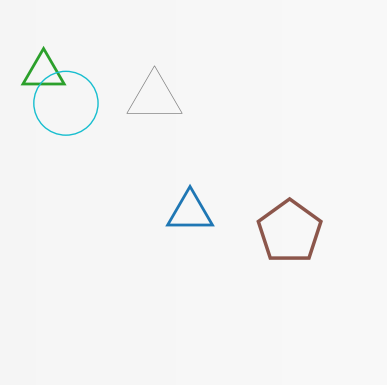[{"shape": "triangle", "thickness": 2, "radius": 0.33, "center": [0.49, 0.449]}, {"shape": "triangle", "thickness": 2, "radius": 0.31, "center": [0.112, 0.813]}, {"shape": "pentagon", "thickness": 2.5, "radius": 0.42, "center": [0.747, 0.398]}, {"shape": "triangle", "thickness": 0.5, "radius": 0.41, "center": [0.399, 0.747]}, {"shape": "circle", "thickness": 1, "radius": 0.41, "center": [0.17, 0.732]}]